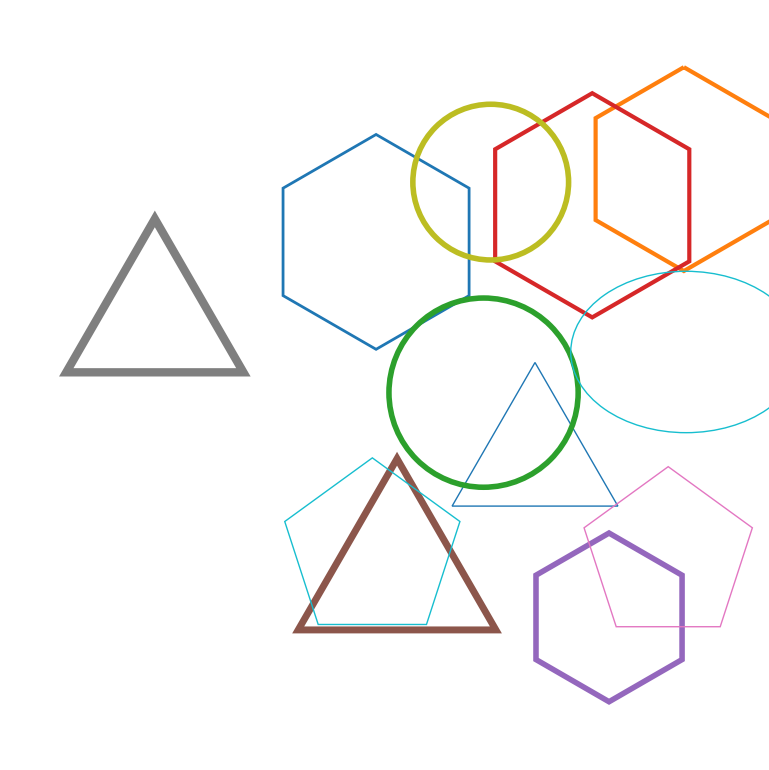[{"shape": "triangle", "thickness": 0.5, "radius": 0.62, "center": [0.695, 0.405]}, {"shape": "hexagon", "thickness": 1, "radius": 0.7, "center": [0.488, 0.686]}, {"shape": "hexagon", "thickness": 1.5, "radius": 0.66, "center": [0.888, 0.78]}, {"shape": "circle", "thickness": 2, "radius": 0.61, "center": [0.628, 0.49]}, {"shape": "hexagon", "thickness": 1.5, "radius": 0.73, "center": [0.769, 0.733]}, {"shape": "hexagon", "thickness": 2, "radius": 0.55, "center": [0.791, 0.198]}, {"shape": "triangle", "thickness": 2.5, "radius": 0.74, "center": [0.516, 0.256]}, {"shape": "pentagon", "thickness": 0.5, "radius": 0.57, "center": [0.868, 0.279]}, {"shape": "triangle", "thickness": 3, "radius": 0.66, "center": [0.201, 0.583]}, {"shape": "circle", "thickness": 2, "radius": 0.51, "center": [0.637, 0.763]}, {"shape": "oval", "thickness": 0.5, "radius": 0.75, "center": [0.891, 0.543]}, {"shape": "pentagon", "thickness": 0.5, "radius": 0.6, "center": [0.484, 0.286]}]